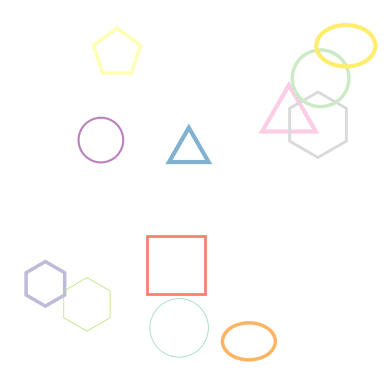[{"shape": "circle", "thickness": 0.5, "radius": 0.38, "center": [0.465, 0.148]}, {"shape": "pentagon", "thickness": 2.5, "radius": 0.32, "center": [0.304, 0.862]}, {"shape": "hexagon", "thickness": 2.5, "radius": 0.29, "center": [0.118, 0.263]}, {"shape": "square", "thickness": 2, "radius": 0.38, "center": [0.457, 0.312]}, {"shape": "triangle", "thickness": 3, "radius": 0.3, "center": [0.49, 0.609]}, {"shape": "oval", "thickness": 2.5, "radius": 0.34, "center": [0.646, 0.113]}, {"shape": "hexagon", "thickness": 0.5, "radius": 0.35, "center": [0.226, 0.209]}, {"shape": "triangle", "thickness": 3, "radius": 0.4, "center": [0.751, 0.699]}, {"shape": "hexagon", "thickness": 2, "radius": 0.43, "center": [0.826, 0.676]}, {"shape": "circle", "thickness": 1.5, "radius": 0.29, "center": [0.262, 0.636]}, {"shape": "circle", "thickness": 2.5, "radius": 0.37, "center": [0.833, 0.797]}, {"shape": "oval", "thickness": 3, "radius": 0.38, "center": [0.898, 0.881]}]